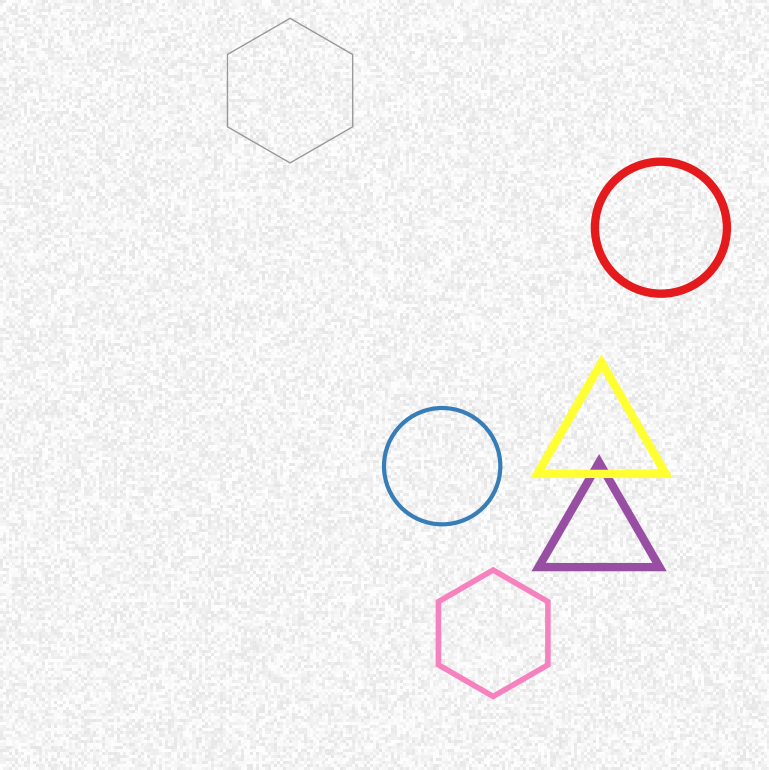[{"shape": "circle", "thickness": 3, "radius": 0.43, "center": [0.858, 0.704]}, {"shape": "circle", "thickness": 1.5, "radius": 0.38, "center": [0.574, 0.395]}, {"shape": "triangle", "thickness": 3, "radius": 0.45, "center": [0.778, 0.309]}, {"shape": "triangle", "thickness": 3, "radius": 0.48, "center": [0.781, 0.433]}, {"shape": "hexagon", "thickness": 2, "radius": 0.41, "center": [0.64, 0.178]}, {"shape": "hexagon", "thickness": 0.5, "radius": 0.47, "center": [0.377, 0.882]}]